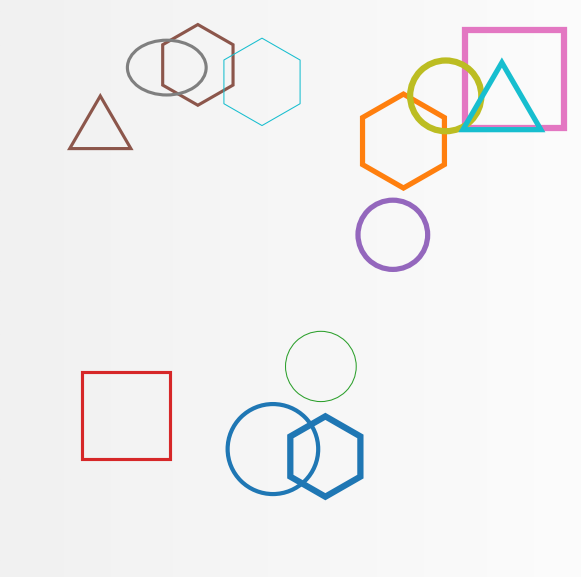[{"shape": "circle", "thickness": 2, "radius": 0.39, "center": [0.47, 0.222]}, {"shape": "hexagon", "thickness": 3, "radius": 0.35, "center": [0.56, 0.209]}, {"shape": "hexagon", "thickness": 2.5, "radius": 0.41, "center": [0.694, 0.755]}, {"shape": "circle", "thickness": 0.5, "radius": 0.3, "center": [0.552, 0.365]}, {"shape": "square", "thickness": 1.5, "radius": 0.38, "center": [0.216, 0.28]}, {"shape": "circle", "thickness": 2.5, "radius": 0.3, "center": [0.676, 0.593]}, {"shape": "triangle", "thickness": 1.5, "radius": 0.3, "center": [0.173, 0.772]}, {"shape": "hexagon", "thickness": 1.5, "radius": 0.35, "center": [0.34, 0.887]}, {"shape": "square", "thickness": 3, "radius": 0.43, "center": [0.886, 0.862]}, {"shape": "oval", "thickness": 1.5, "radius": 0.34, "center": [0.287, 0.882]}, {"shape": "circle", "thickness": 3, "radius": 0.31, "center": [0.767, 0.833]}, {"shape": "hexagon", "thickness": 0.5, "radius": 0.38, "center": [0.451, 0.857]}, {"shape": "triangle", "thickness": 2.5, "radius": 0.39, "center": [0.863, 0.813]}]